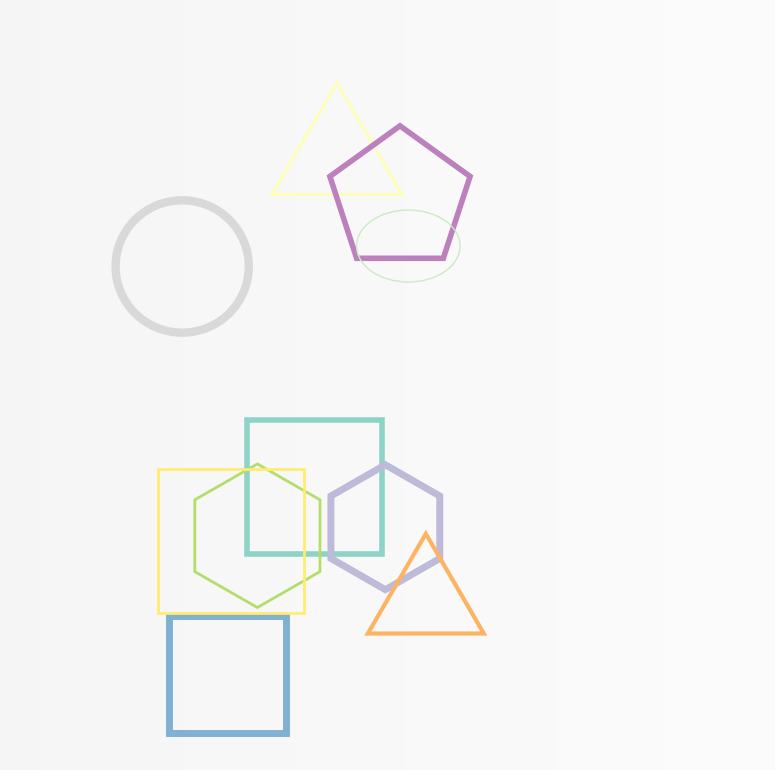[{"shape": "square", "thickness": 2, "radius": 0.44, "center": [0.405, 0.367]}, {"shape": "triangle", "thickness": 1, "radius": 0.48, "center": [0.435, 0.796]}, {"shape": "hexagon", "thickness": 2.5, "radius": 0.41, "center": [0.497, 0.315]}, {"shape": "square", "thickness": 2.5, "radius": 0.38, "center": [0.293, 0.124]}, {"shape": "triangle", "thickness": 1.5, "radius": 0.43, "center": [0.549, 0.22]}, {"shape": "hexagon", "thickness": 1, "radius": 0.47, "center": [0.332, 0.304]}, {"shape": "circle", "thickness": 3, "radius": 0.43, "center": [0.235, 0.654]}, {"shape": "pentagon", "thickness": 2, "radius": 0.48, "center": [0.516, 0.741]}, {"shape": "oval", "thickness": 0.5, "radius": 0.33, "center": [0.527, 0.68]}, {"shape": "square", "thickness": 1, "radius": 0.47, "center": [0.298, 0.298]}]